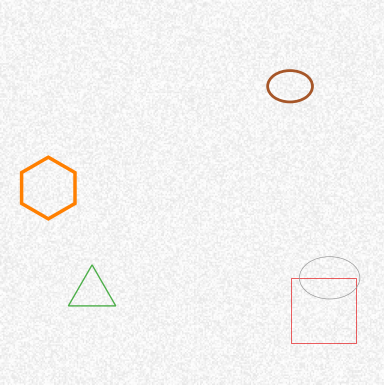[{"shape": "square", "thickness": 0.5, "radius": 0.42, "center": [0.84, 0.194]}, {"shape": "triangle", "thickness": 1, "radius": 0.36, "center": [0.239, 0.241]}, {"shape": "hexagon", "thickness": 2.5, "radius": 0.4, "center": [0.125, 0.512]}, {"shape": "oval", "thickness": 2, "radius": 0.29, "center": [0.753, 0.776]}, {"shape": "oval", "thickness": 0.5, "radius": 0.39, "center": [0.856, 0.278]}]